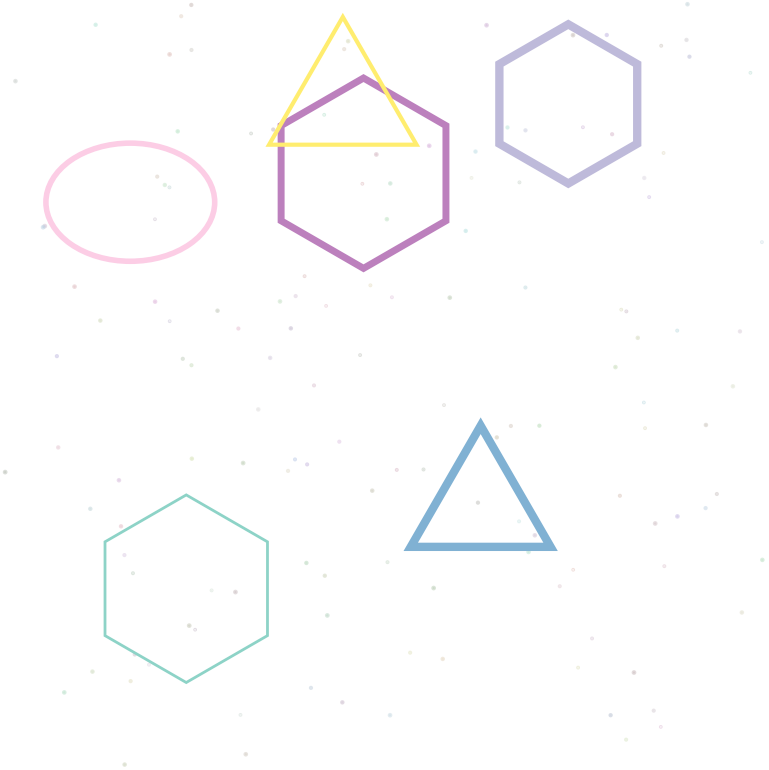[{"shape": "hexagon", "thickness": 1, "radius": 0.61, "center": [0.242, 0.235]}, {"shape": "hexagon", "thickness": 3, "radius": 0.52, "center": [0.738, 0.865]}, {"shape": "triangle", "thickness": 3, "radius": 0.52, "center": [0.624, 0.342]}, {"shape": "oval", "thickness": 2, "radius": 0.55, "center": [0.169, 0.737]}, {"shape": "hexagon", "thickness": 2.5, "radius": 0.62, "center": [0.472, 0.775]}, {"shape": "triangle", "thickness": 1.5, "radius": 0.55, "center": [0.445, 0.867]}]